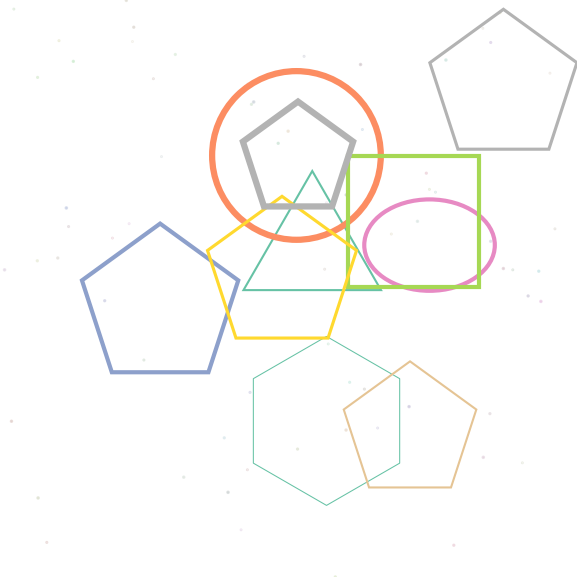[{"shape": "triangle", "thickness": 1, "radius": 0.69, "center": [0.541, 0.566]}, {"shape": "hexagon", "thickness": 0.5, "radius": 0.73, "center": [0.565, 0.27]}, {"shape": "circle", "thickness": 3, "radius": 0.73, "center": [0.513, 0.73]}, {"shape": "pentagon", "thickness": 2, "radius": 0.71, "center": [0.277, 0.47]}, {"shape": "oval", "thickness": 2, "radius": 0.57, "center": [0.744, 0.575]}, {"shape": "square", "thickness": 2, "radius": 0.57, "center": [0.716, 0.616]}, {"shape": "pentagon", "thickness": 1.5, "radius": 0.68, "center": [0.488, 0.523]}, {"shape": "pentagon", "thickness": 1, "radius": 0.6, "center": [0.71, 0.253]}, {"shape": "pentagon", "thickness": 1.5, "radius": 0.67, "center": [0.872, 0.849]}, {"shape": "pentagon", "thickness": 3, "radius": 0.5, "center": [0.516, 0.723]}]